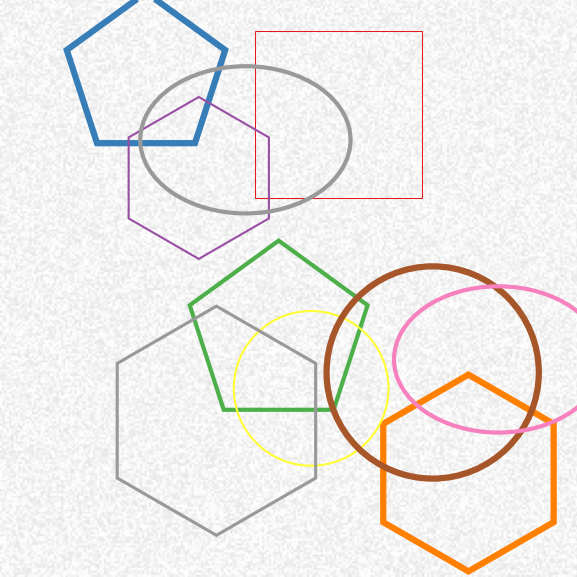[{"shape": "square", "thickness": 0.5, "radius": 0.72, "center": [0.587, 0.801]}, {"shape": "pentagon", "thickness": 3, "radius": 0.72, "center": [0.253, 0.868]}, {"shape": "pentagon", "thickness": 2, "radius": 0.81, "center": [0.483, 0.421]}, {"shape": "hexagon", "thickness": 1, "radius": 0.7, "center": [0.344, 0.691]}, {"shape": "hexagon", "thickness": 3, "radius": 0.85, "center": [0.811, 0.18]}, {"shape": "circle", "thickness": 1, "radius": 0.67, "center": [0.539, 0.327]}, {"shape": "circle", "thickness": 3, "radius": 0.92, "center": [0.749, 0.354]}, {"shape": "oval", "thickness": 2, "radius": 0.9, "center": [0.863, 0.377]}, {"shape": "hexagon", "thickness": 1.5, "radius": 0.99, "center": [0.375, 0.271]}, {"shape": "oval", "thickness": 2, "radius": 0.91, "center": [0.425, 0.757]}]